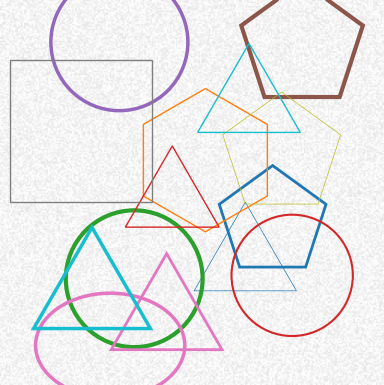[{"shape": "triangle", "thickness": 0.5, "radius": 0.77, "center": [0.637, 0.321]}, {"shape": "pentagon", "thickness": 2, "radius": 0.73, "center": [0.708, 0.424]}, {"shape": "hexagon", "thickness": 1, "radius": 0.93, "center": [0.533, 0.584]}, {"shape": "circle", "thickness": 3, "radius": 0.89, "center": [0.349, 0.276]}, {"shape": "triangle", "thickness": 1, "radius": 0.7, "center": [0.447, 0.48]}, {"shape": "circle", "thickness": 1.5, "radius": 0.79, "center": [0.759, 0.285]}, {"shape": "circle", "thickness": 2.5, "radius": 0.89, "center": [0.31, 0.891]}, {"shape": "pentagon", "thickness": 3, "radius": 0.83, "center": [0.785, 0.882]}, {"shape": "triangle", "thickness": 2, "radius": 0.83, "center": [0.433, 0.175]}, {"shape": "oval", "thickness": 2.5, "radius": 0.97, "center": [0.286, 0.103]}, {"shape": "square", "thickness": 1, "radius": 0.92, "center": [0.209, 0.66]}, {"shape": "pentagon", "thickness": 0.5, "radius": 0.8, "center": [0.732, 0.6]}, {"shape": "triangle", "thickness": 1, "radius": 0.77, "center": [0.647, 0.733]}, {"shape": "triangle", "thickness": 2.5, "radius": 0.88, "center": [0.239, 0.234]}]